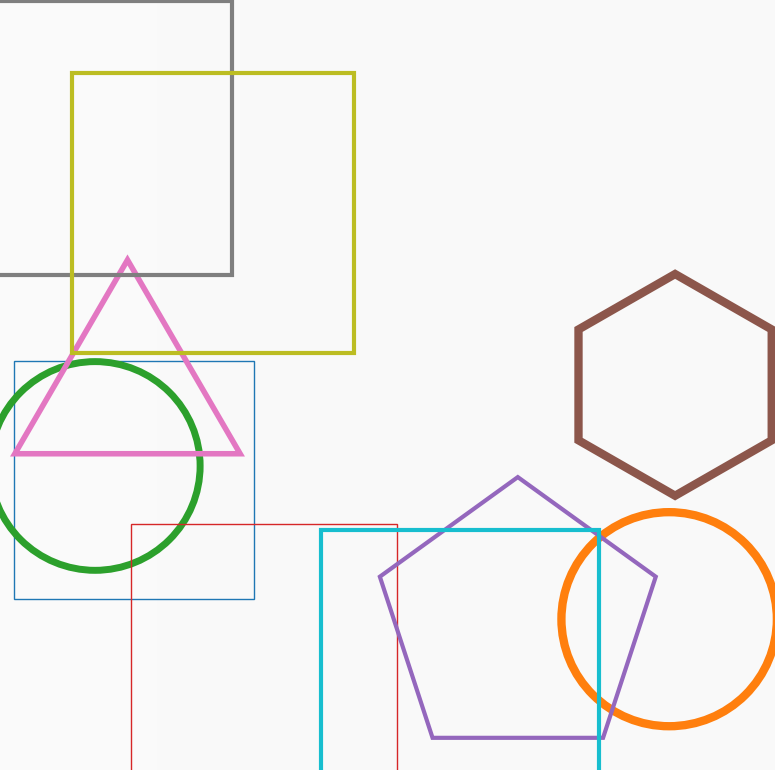[{"shape": "square", "thickness": 0.5, "radius": 0.77, "center": [0.173, 0.377]}, {"shape": "circle", "thickness": 3, "radius": 0.69, "center": [0.863, 0.196]}, {"shape": "circle", "thickness": 2.5, "radius": 0.68, "center": [0.123, 0.395]}, {"shape": "square", "thickness": 0.5, "radius": 0.86, "center": [0.341, 0.147]}, {"shape": "pentagon", "thickness": 1.5, "radius": 0.94, "center": [0.668, 0.193]}, {"shape": "hexagon", "thickness": 3, "radius": 0.72, "center": [0.871, 0.5]}, {"shape": "triangle", "thickness": 2, "radius": 0.84, "center": [0.165, 0.495]}, {"shape": "square", "thickness": 1.5, "radius": 0.89, "center": [0.122, 0.821]}, {"shape": "square", "thickness": 1.5, "radius": 0.91, "center": [0.275, 0.723]}, {"shape": "square", "thickness": 1.5, "radius": 0.9, "center": [0.593, 0.133]}]